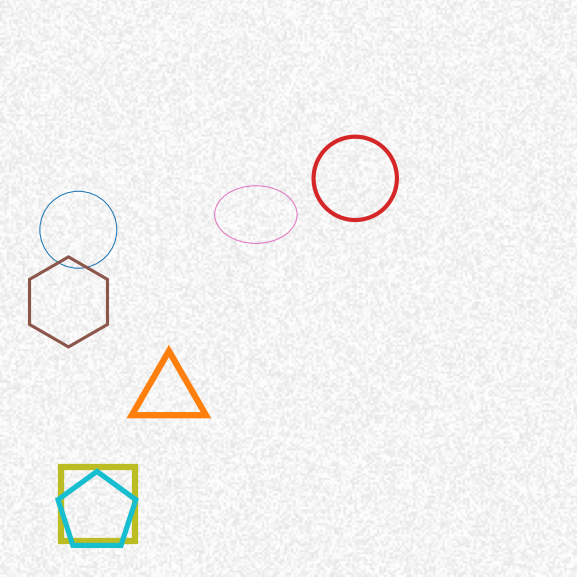[{"shape": "circle", "thickness": 0.5, "radius": 0.33, "center": [0.136, 0.601]}, {"shape": "triangle", "thickness": 3, "radius": 0.37, "center": [0.292, 0.317]}, {"shape": "circle", "thickness": 2, "radius": 0.36, "center": [0.615, 0.69]}, {"shape": "hexagon", "thickness": 1.5, "radius": 0.39, "center": [0.119, 0.476]}, {"shape": "oval", "thickness": 0.5, "radius": 0.36, "center": [0.443, 0.628]}, {"shape": "square", "thickness": 3, "radius": 0.32, "center": [0.17, 0.127]}, {"shape": "pentagon", "thickness": 2.5, "radius": 0.35, "center": [0.168, 0.112]}]